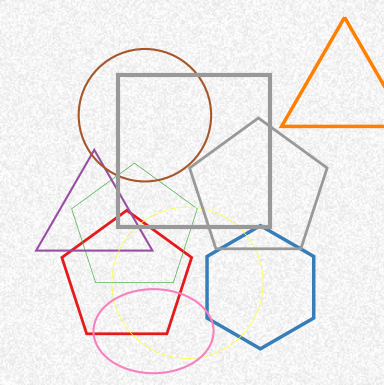[{"shape": "pentagon", "thickness": 2, "radius": 0.89, "center": [0.329, 0.276]}, {"shape": "hexagon", "thickness": 2.5, "radius": 0.8, "center": [0.676, 0.254]}, {"shape": "pentagon", "thickness": 0.5, "radius": 0.86, "center": [0.349, 0.405]}, {"shape": "triangle", "thickness": 1.5, "radius": 0.87, "center": [0.245, 0.436]}, {"shape": "triangle", "thickness": 2.5, "radius": 0.94, "center": [0.895, 0.766]}, {"shape": "circle", "thickness": 0.5, "radius": 0.98, "center": [0.487, 0.265]}, {"shape": "circle", "thickness": 1.5, "radius": 0.86, "center": [0.376, 0.701]}, {"shape": "oval", "thickness": 1.5, "radius": 0.78, "center": [0.399, 0.14]}, {"shape": "pentagon", "thickness": 2, "radius": 0.94, "center": [0.671, 0.506]}, {"shape": "square", "thickness": 3, "radius": 0.99, "center": [0.503, 0.607]}]